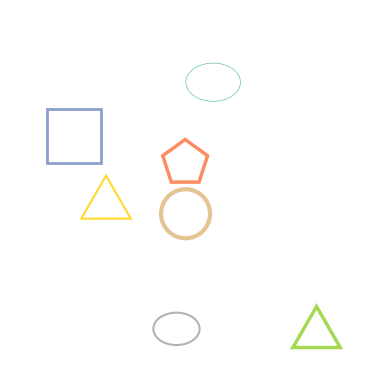[{"shape": "oval", "thickness": 0.5, "radius": 0.35, "center": [0.554, 0.786]}, {"shape": "pentagon", "thickness": 2.5, "radius": 0.31, "center": [0.481, 0.577]}, {"shape": "square", "thickness": 2, "radius": 0.35, "center": [0.192, 0.647]}, {"shape": "triangle", "thickness": 2.5, "radius": 0.36, "center": [0.822, 0.133]}, {"shape": "triangle", "thickness": 1.5, "radius": 0.37, "center": [0.275, 0.469]}, {"shape": "circle", "thickness": 3, "radius": 0.32, "center": [0.482, 0.445]}, {"shape": "oval", "thickness": 1.5, "radius": 0.3, "center": [0.458, 0.146]}]